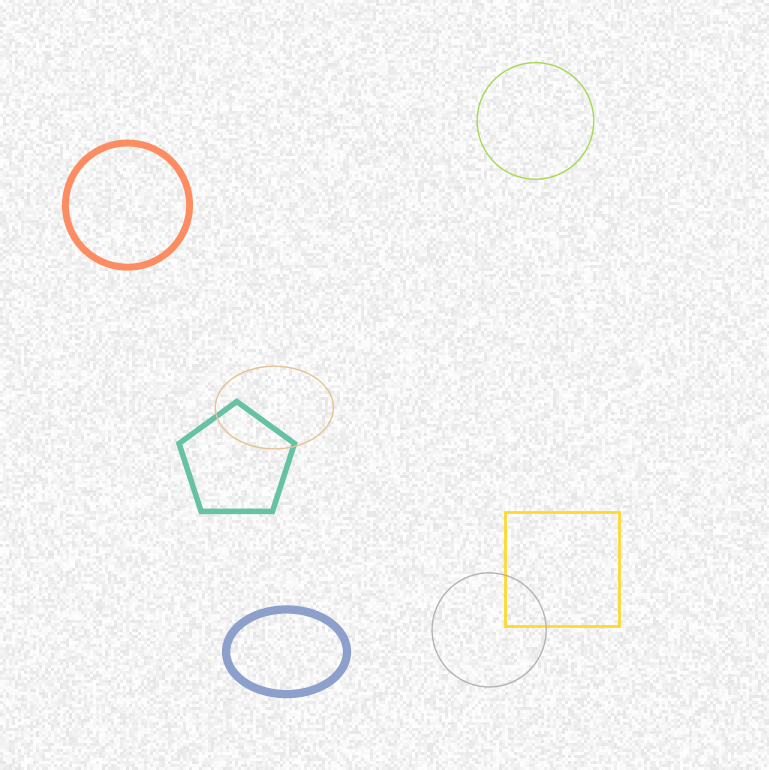[{"shape": "pentagon", "thickness": 2, "radius": 0.39, "center": [0.308, 0.4]}, {"shape": "circle", "thickness": 2.5, "radius": 0.4, "center": [0.166, 0.734]}, {"shape": "oval", "thickness": 3, "radius": 0.39, "center": [0.372, 0.154]}, {"shape": "circle", "thickness": 0.5, "radius": 0.38, "center": [0.695, 0.843]}, {"shape": "square", "thickness": 1, "radius": 0.37, "center": [0.73, 0.26]}, {"shape": "oval", "thickness": 0.5, "radius": 0.38, "center": [0.356, 0.471]}, {"shape": "circle", "thickness": 0.5, "radius": 0.37, "center": [0.635, 0.182]}]